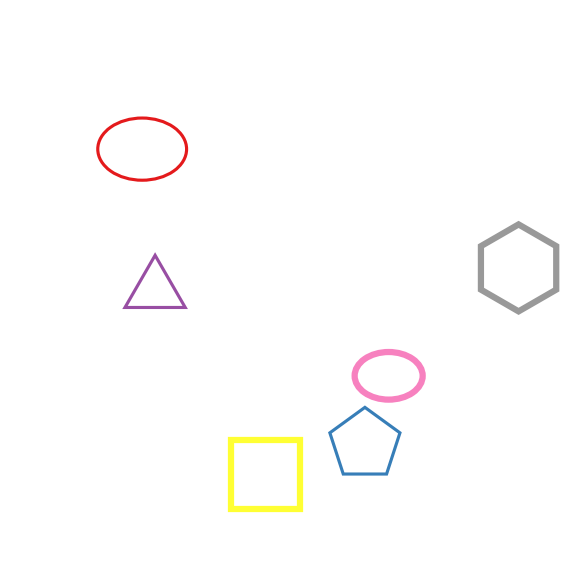[{"shape": "oval", "thickness": 1.5, "radius": 0.38, "center": [0.246, 0.741]}, {"shape": "pentagon", "thickness": 1.5, "radius": 0.32, "center": [0.632, 0.23]}, {"shape": "triangle", "thickness": 1.5, "radius": 0.3, "center": [0.269, 0.497]}, {"shape": "square", "thickness": 3, "radius": 0.3, "center": [0.46, 0.177]}, {"shape": "oval", "thickness": 3, "radius": 0.29, "center": [0.673, 0.348]}, {"shape": "hexagon", "thickness": 3, "radius": 0.38, "center": [0.898, 0.535]}]